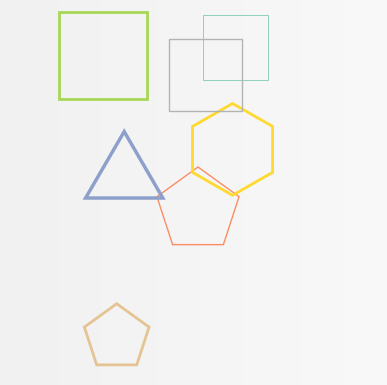[{"shape": "square", "thickness": 0.5, "radius": 0.42, "center": [0.608, 0.877]}, {"shape": "pentagon", "thickness": 1, "radius": 0.56, "center": [0.511, 0.455]}, {"shape": "triangle", "thickness": 2.5, "radius": 0.58, "center": [0.32, 0.543]}, {"shape": "square", "thickness": 2, "radius": 0.57, "center": [0.266, 0.856]}, {"shape": "hexagon", "thickness": 2, "radius": 0.6, "center": [0.6, 0.612]}, {"shape": "pentagon", "thickness": 2, "radius": 0.44, "center": [0.301, 0.123]}, {"shape": "square", "thickness": 1, "radius": 0.47, "center": [0.531, 0.806]}]